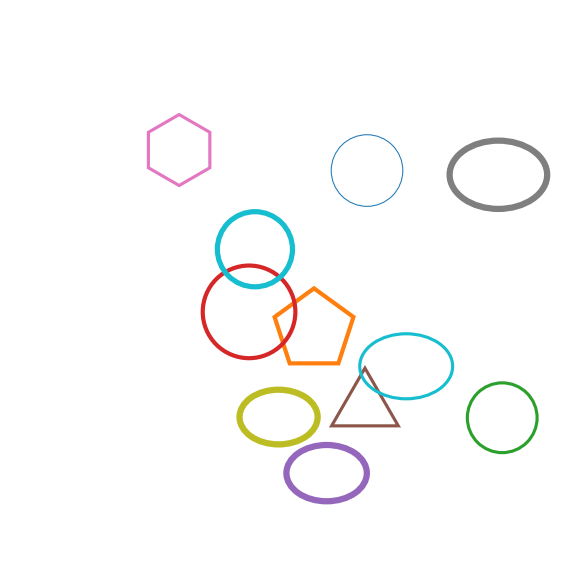[{"shape": "circle", "thickness": 0.5, "radius": 0.31, "center": [0.636, 0.704]}, {"shape": "pentagon", "thickness": 2, "radius": 0.36, "center": [0.544, 0.428]}, {"shape": "circle", "thickness": 1.5, "radius": 0.3, "center": [0.87, 0.276]}, {"shape": "circle", "thickness": 2, "radius": 0.4, "center": [0.431, 0.459]}, {"shape": "oval", "thickness": 3, "radius": 0.35, "center": [0.566, 0.18]}, {"shape": "triangle", "thickness": 1.5, "radius": 0.33, "center": [0.632, 0.295]}, {"shape": "hexagon", "thickness": 1.5, "radius": 0.31, "center": [0.31, 0.739]}, {"shape": "oval", "thickness": 3, "radius": 0.42, "center": [0.863, 0.696]}, {"shape": "oval", "thickness": 3, "radius": 0.34, "center": [0.482, 0.277]}, {"shape": "oval", "thickness": 1.5, "radius": 0.4, "center": [0.703, 0.365]}, {"shape": "circle", "thickness": 2.5, "radius": 0.33, "center": [0.441, 0.568]}]